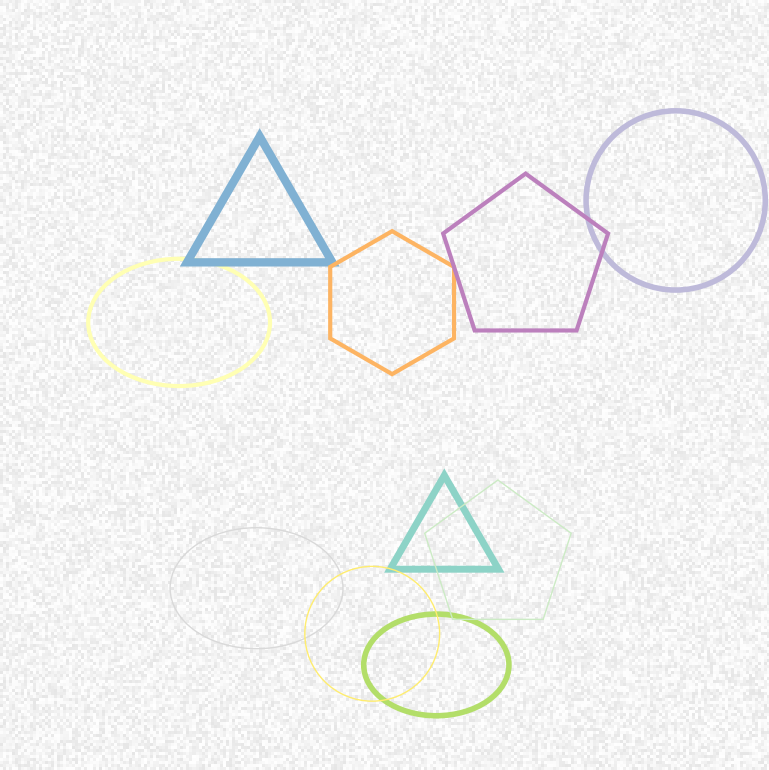[{"shape": "triangle", "thickness": 2.5, "radius": 0.41, "center": [0.577, 0.301]}, {"shape": "oval", "thickness": 1.5, "radius": 0.59, "center": [0.233, 0.581]}, {"shape": "circle", "thickness": 2, "radius": 0.58, "center": [0.878, 0.74]}, {"shape": "triangle", "thickness": 3, "radius": 0.54, "center": [0.337, 0.714]}, {"shape": "hexagon", "thickness": 1.5, "radius": 0.46, "center": [0.509, 0.607]}, {"shape": "oval", "thickness": 2, "radius": 0.47, "center": [0.567, 0.136]}, {"shape": "oval", "thickness": 0.5, "radius": 0.56, "center": [0.333, 0.236]}, {"shape": "pentagon", "thickness": 1.5, "radius": 0.56, "center": [0.683, 0.662]}, {"shape": "pentagon", "thickness": 0.5, "radius": 0.5, "center": [0.647, 0.277]}, {"shape": "circle", "thickness": 0.5, "radius": 0.44, "center": [0.483, 0.177]}]